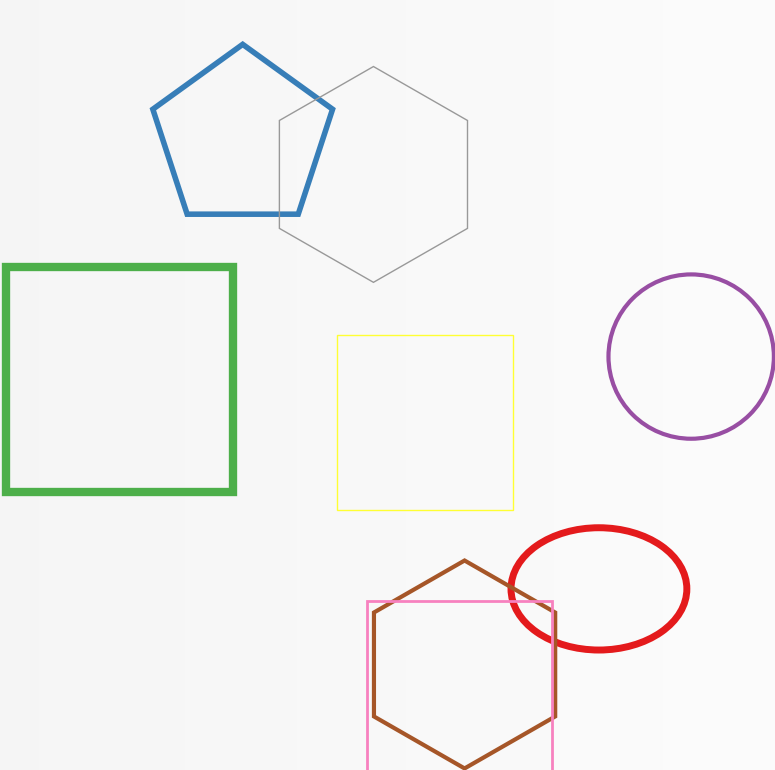[{"shape": "oval", "thickness": 2.5, "radius": 0.57, "center": [0.773, 0.235]}, {"shape": "pentagon", "thickness": 2, "radius": 0.61, "center": [0.313, 0.82]}, {"shape": "square", "thickness": 3, "radius": 0.73, "center": [0.154, 0.507]}, {"shape": "circle", "thickness": 1.5, "radius": 0.53, "center": [0.892, 0.537]}, {"shape": "square", "thickness": 0.5, "radius": 0.57, "center": [0.548, 0.452]}, {"shape": "hexagon", "thickness": 1.5, "radius": 0.68, "center": [0.599, 0.137]}, {"shape": "square", "thickness": 1, "radius": 0.6, "center": [0.593, 0.101]}, {"shape": "hexagon", "thickness": 0.5, "radius": 0.7, "center": [0.482, 0.773]}]